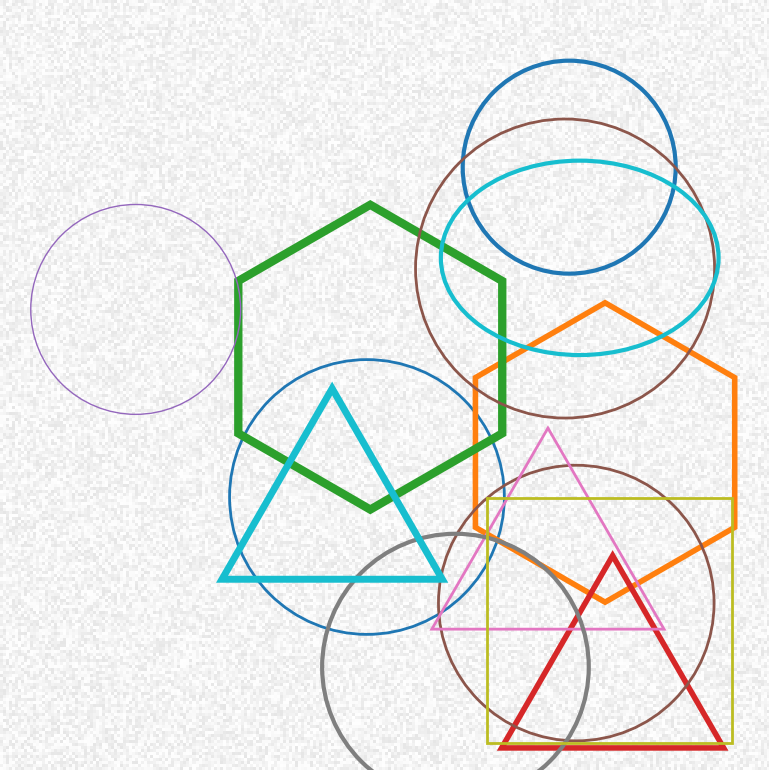[{"shape": "circle", "thickness": 1.5, "radius": 0.69, "center": [0.739, 0.783]}, {"shape": "circle", "thickness": 1, "radius": 0.89, "center": [0.477, 0.355]}, {"shape": "hexagon", "thickness": 2, "radius": 0.97, "center": [0.786, 0.412]}, {"shape": "hexagon", "thickness": 3, "radius": 0.99, "center": [0.481, 0.536]}, {"shape": "triangle", "thickness": 2, "radius": 0.83, "center": [0.796, 0.112]}, {"shape": "circle", "thickness": 0.5, "radius": 0.68, "center": [0.176, 0.598]}, {"shape": "circle", "thickness": 1, "radius": 0.89, "center": [0.748, 0.217]}, {"shape": "circle", "thickness": 1, "radius": 0.97, "center": [0.734, 0.651]}, {"shape": "triangle", "thickness": 1, "radius": 0.87, "center": [0.712, 0.27]}, {"shape": "circle", "thickness": 1.5, "radius": 0.87, "center": [0.592, 0.134]}, {"shape": "square", "thickness": 1, "radius": 0.8, "center": [0.792, 0.194]}, {"shape": "oval", "thickness": 1.5, "radius": 0.9, "center": [0.753, 0.665]}, {"shape": "triangle", "thickness": 2.5, "radius": 0.83, "center": [0.431, 0.33]}]